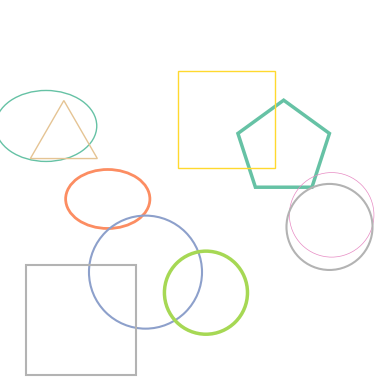[{"shape": "oval", "thickness": 1, "radius": 0.66, "center": [0.12, 0.673]}, {"shape": "pentagon", "thickness": 2.5, "radius": 0.62, "center": [0.737, 0.615]}, {"shape": "oval", "thickness": 2, "radius": 0.55, "center": [0.28, 0.483]}, {"shape": "circle", "thickness": 1.5, "radius": 0.73, "center": [0.378, 0.293]}, {"shape": "circle", "thickness": 0.5, "radius": 0.55, "center": [0.861, 0.442]}, {"shape": "circle", "thickness": 2.5, "radius": 0.54, "center": [0.535, 0.24]}, {"shape": "square", "thickness": 1, "radius": 0.63, "center": [0.588, 0.69]}, {"shape": "triangle", "thickness": 1, "radius": 0.5, "center": [0.166, 0.638]}, {"shape": "circle", "thickness": 1.5, "radius": 0.56, "center": [0.856, 0.411]}, {"shape": "square", "thickness": 1.5, "radius": 0.71, "center": [0.21, 0.169]}]